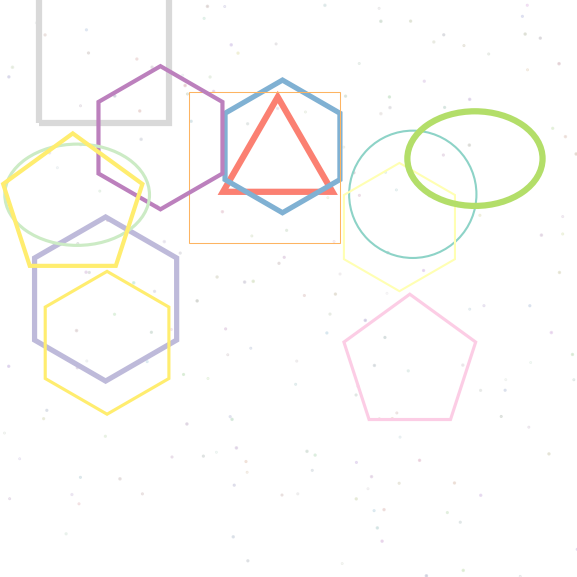[{"shape": "circle", "thickness": 1, "radius": 0.55, "center": [0.715, 0.663]}, {"shape": "hexagon", "thickness": 1, "radius": 0.56, "center": [0.692, 0.606]}, {"shape": "hexagon", "thickness": 2.5, "radius": 0.71, "center": [0.183, 0.481]}, {"shape": "triangle", "thickness": 3, "radius": 0.55, "center": [0.481, 0.722]}, {"shape": "hexagon", "thickness": 2.5, "radius": 0.57, "center": [0.489, 0.746]}, {"shape": "square", "thickness": 0.5, "radius": 0.65, "center": [0.458, 0.71]}, {"shape": "oval", "thickness": 3, "radius": 0.59, "center": [0.822, 0.724]}, {"shape": "pentagon", "thickness": 1.5, "radius": 0.6, "center": [0.71, 0.37]}, {"shape": "square", "thickness": 3, "radius": 0.56, "center": [0.179, 0.899]}, {"shape": "hexagon", "thickness": 2, "radius": 0.62, "center": [0.278, 0.761]}, {"shape": "oval", "thickness": 1.5, "radius": 0.63, "center": [0.134, 0.662]}, {"shape": "hexagon", "thickness": 1.5, "radius": 0.62, "center": [0.185, 0.406]}, {"shape": "pentagon", "thickness": 2, "radius": 0.63, "center": [0.126, 0.641]}]